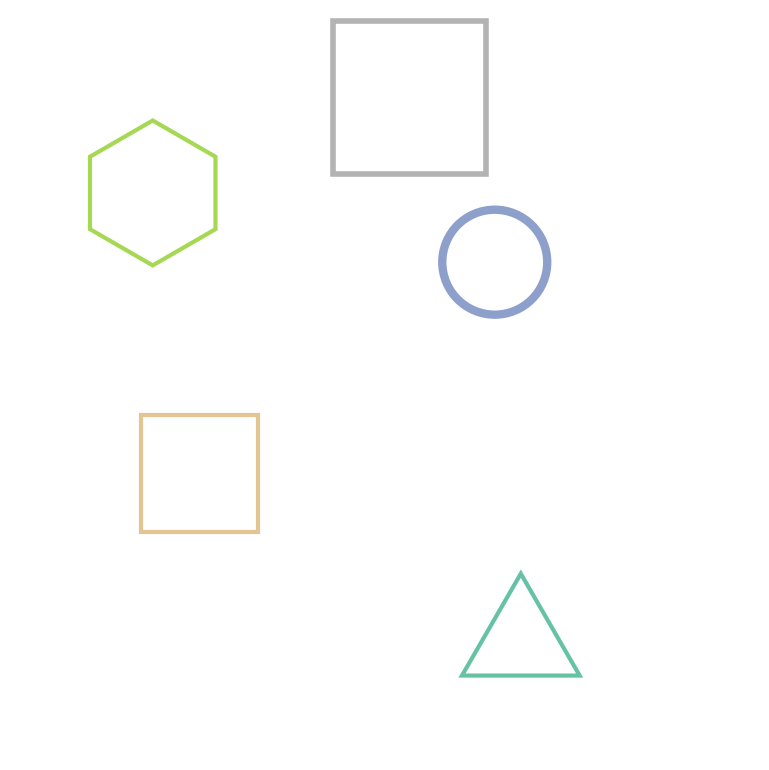[{"shape": "triangle", "thickness": 1.5, "radius": 0.44, "center": [0.676, 0.167]}, {"shape": "circle", "thickness": 3, "radius": 0.34, "center": [0.643, 0.659]}, {"shape": "hexagon", "thickness": 1.5, "radius": 0.47, "center": [0.198, 0.749]}, {"shape": "square", "thickness": 1.5, "radius": 0.38, "center": [0.259, 0.385]}, {"shape": "square", "thickness": 2, "radius": 0.5, "center": [0.532, 0.874]}]